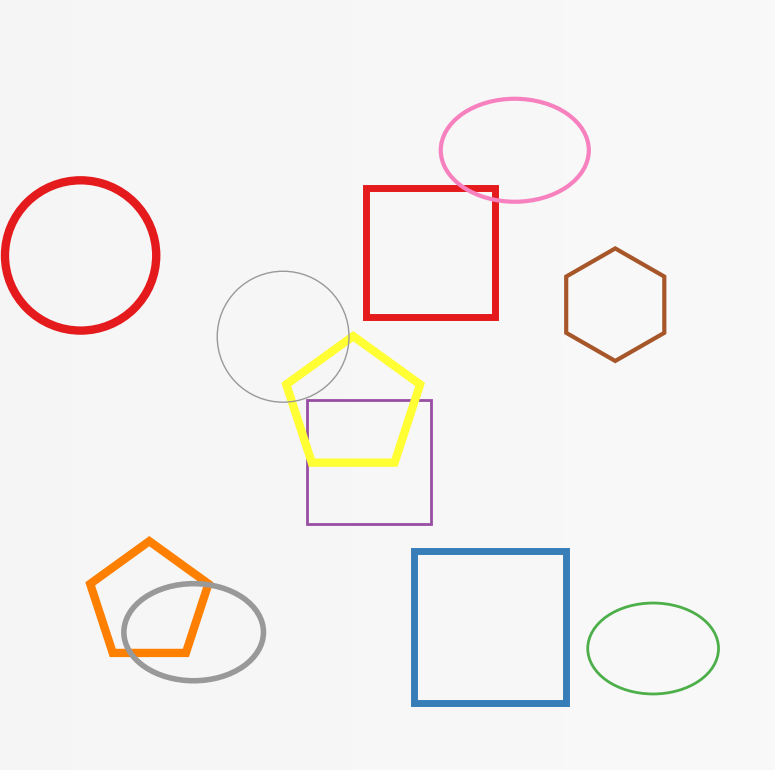[{"shape": "square", "thickness": 2.5, "radius": 0.42, "center": [0.555, 0.672]}, {"shape": "circle", "thickness": 3, "radius": 0.49, "center": [0.104, 0.668]}, {"shape": "square", "thickness": 2.5, "radius": 0.49, "center": [0.632, 0.186]}, {"shape": "oval", "thickness": 1, "radius": 0.42, "center": [0.843, 0.158]}, {"shape": "square", "thickness": 1, "radius": 0.4, "center": [0.476, 0.4]}, {"shape": "pentagon", "thickness": 3, "radius": 0.4, "center": [0.193, 0.217]}, {"shape": "pentagon", "thickness": 3, "radius": 0.45, "center": [0.456, 0.473]}, {"shape": "hexagon", "thickness": 1.5, "radius": 0.37, "center": [0.794, 0.604]}, {"shape": "oval", "thickness": 1.5, "radius": 0.48, "center": [0.664, 0.805]}, {"shape": "circle", "thickness": 0.5, "radius": 0.43, "center": [0.365, 0.563]}, {"shape": "oval", "thickness": 2, "radius": 0.45, "center": [0.25, 0.179]}]